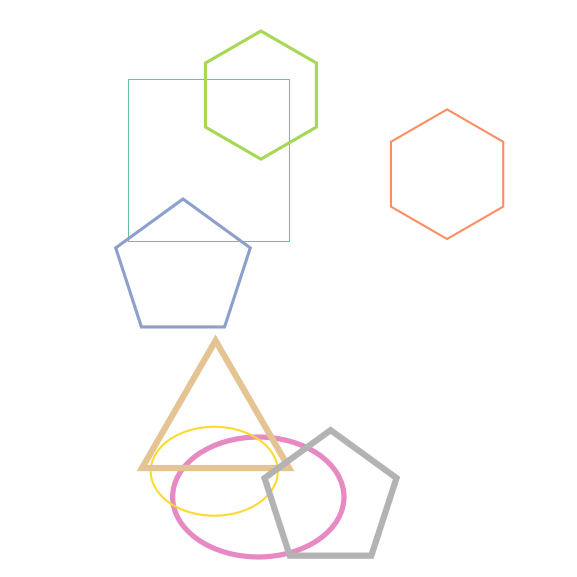[{"shape": "square", "thickness": 0.5, "radius": 0.7, "center": [0.361, 0.722]}, {"shape": "hexagon", "thickness": 1, "radius": 0.56, "center": [0.774, 0.697]}, {"shape": "pentagon", "thickness": 1.5, "radius": 0.61, "center": [0.317, 0.532]}, {"shape": "oval", "thickness": 2.5, "radius": 0.74, "center": [0.447, 0.139]}, {"shape": "hexagon", "thickness": 1.5, "radius": 0.55, "center": [0.452, 0.835]}, {"shape": "oval", "thickness": 1, "radius": 0.55, "center": [0.371, 0.183]}, {"shape": "triangle", "thickness": 3, "radius": 0.74, "center": [0.373, 0.262]}, {"shape": "pentagon", "thickness": 3, "radius": 0.6, "center": [0.572, 0.134]}]